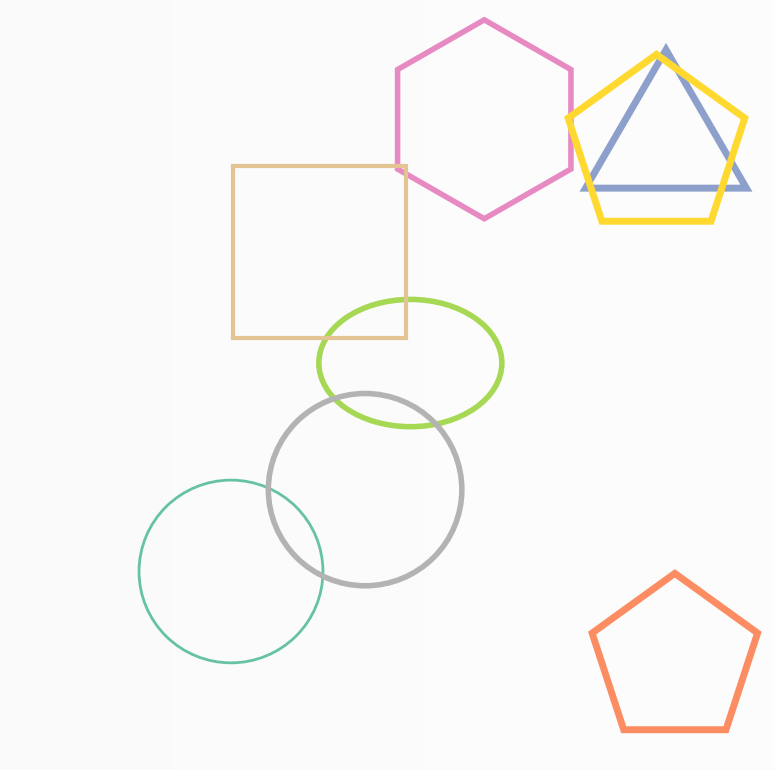[{"shape": "circle", "thickness": 1, "radius": 0.59, "center": [0.298, 0.258]}, {"shape": "pentagon", "thickness": 2.5, "radius": 0.56, "center": [0.871, 0.143]}, {"shape": "triangle", "thickness": 2.5, "radius": 0.6, "center": [0.859, 0.816]}, {"shape": "hexagon", "thickness": 2, "radius": 0.65, "center": [0.625, 0.845]}, {"shape": "oval", "thickness": 2, "radius": 0.59, "center": [0.529, 0.528]}, {"shape": "pentagon", "thickness": 2.5, "radius": 0.6, "center": [0.847, 0.81]}, {"shape": "square", "thickness": 1.5, "radius": 0.56, "center": [0.412, 0.672]}, {"shape": "circle", "thickness": 2, "radius": 0.62, "center": [0.471, 0.364]}]